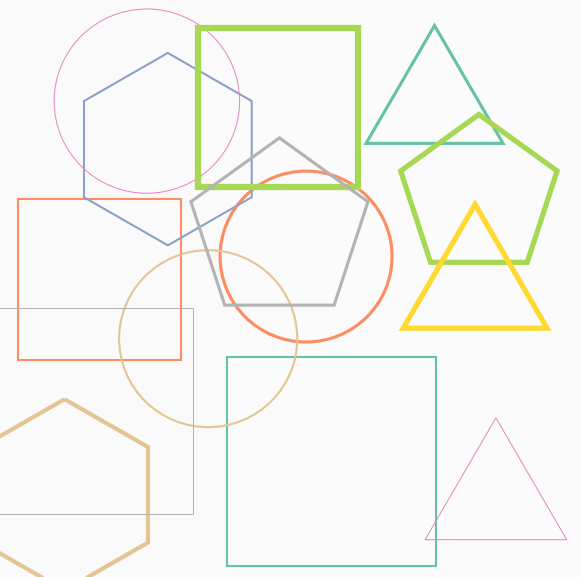[{"shape": "triangle", "thickness": 1.5, "radius": 0.68, "center": [0.748, 0.819]}, {"shape": "square", "thickness": 1, "radius": 0.9, "center": [0.571, 0.2]}, {"shape": "square", "thickness": 1, "radius": 0.7, "center": [0.171, 0.515]}, {"shape": "circle", "thickness": 1.5, "radius": 0.74, "center": [0.527, 0.555]}, {"shape": "hexagon", "thickness": 1, "radius": 0.83, "center": [0.289, 0.741]}, {"shape": "triangle", "thickness": 0.5, "radius": 0.7, "center": [0.853, 0.135]}, {"shape": "circle", "thickness": 0.5, "radius": 0.8, "center": [0.253, 0.824]}, {"shape": "pentagon", "thickness": 2.5, "radius": 0.71, "center": [0.824, 0.659]}, {"shape": "square", "thickness": 3, "radius": 0.69, "center": [0.478, 0.812]}, {"shape": "triangle", "thickness": 2.5, "radius": 0.71, "center": [0.817, 0.502]}, {"shape": "circle", "thickness": 1, "radius": 0.77, "center": [0.358, 0.413]}, {"shape": "hexagon", "thickness": 2, "radius": 0.83, "center": [0.111, 0.142]}, {"shape": "square", "thickness": 0.5, "radius": 0.89, "center": [0.153, 0.287]}, {"shape": "pentagon", "thickness": 1.5, "radius": 0.8, "center": [0.481, 0.6]}]